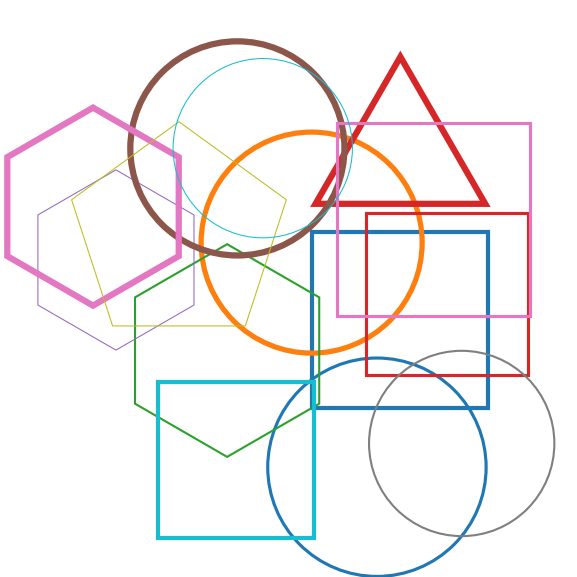[{"shape": "square", "thickness": 2, "radius": 0.76, "center": [0.693, 0.446]}, {"shape": "circle", "thickness": 1.5, "radius": 0.95, "center": [0.653, 0.19]}, {"shape": "circle", "thickness": 2.5, "radius": 0.96, "center": [0.54, 0.579]}, {"shape": "hexagon", "thickness": 1, "radius": 0.92, "center": [0.393, 0.392]}, {"shape": "triangle", "thickness": 3, "radius": 0.85, "center": [0.693, 0.731]}, {"shape": "square", "thickness": 1.5, "radius": 0.7, "center": [0.774, 0.49]}, {"shape": "hexagon", "thickness": 0.5, "radius": 0.78, "center": [0.201, 0.549]}, {"shape": "circle", "thickness": 3, "radius": 0.93, "center": [0.411, 0.742]}, {"shape": "hexagon", "thickness": 3, "radius": 0.86, "center": [0.161, 0.641]}, {"shape": "square", "thickness": 1.5, "radius": 0.84, "center": [0.75, 0.619]}, {"shape": "circle", "thickness": 1, "radius": 0.8, "center": [0.799, 0.231]}, {"shape": "pentagon", "thickness": 0.5, "radius": 0.98, "center": [0.31, 0.593]}, {"shape": "circle", "thickness": 0.5, "radius": 0.78, "center": [0.455, 0.743]}, {"shape": "square", "thickness": 2, "radius": 0.68, "center": [0.409, 0.202]}]